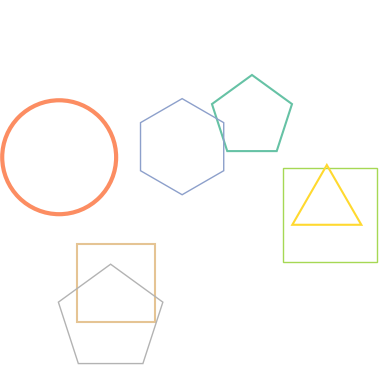[{"shape": "pentagon", "thickness": 1.5, "radius": 0.55, "center": [0.654, 0.696]}, {"shape": "circle", "thickness": 3, "radius": 0.74, "center": [0.154, 0.592]}, {"shape": "hexagon", "thickness": 1, "radius": 0.62, "center": [0.473, 0.619]}, {"shape": "square", "thickness": 1, "radius": 0.61, "center": [0.857, 0.442]}, {"shape": "triangle", "thickness": 1.5, "radius": 0.52, "center": [0.849, 0.468]}, {"shape": "square", "thickness": 1.5, "radius": 0.51, "center": [0.302, 0.265]}, {"shape": "pentagon", "thickness": 1, "radius": 0.71, "center": [0.287, 0.171]}]